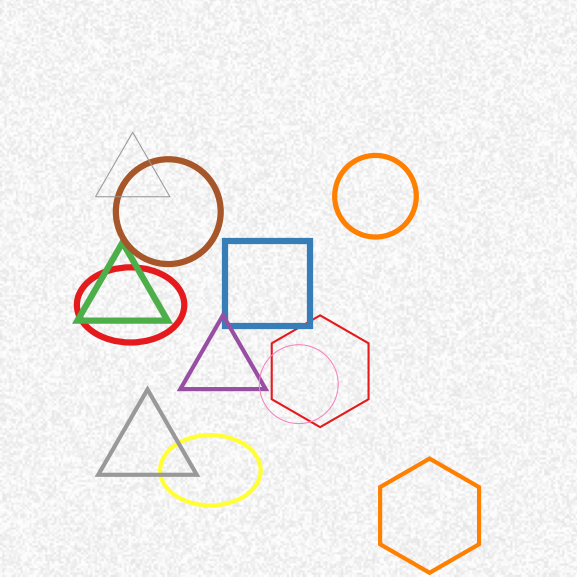[{"shape": "oval", "thickness": 3, "radius": 0.46, "center": [0.226, 0.471]}, {"shape": "hexagon", "thickness": 1, "radius": 0.48, "center": [0.554, 0.356]}, {"shape": "square", "thickness": 3, "radius": 0.37, "center": [0.462, 0.509]}, {"shape": "triangle", "thickness": 3, "radius": 0.45, "center": [0.212, 0.489]}, {"shape": "triangle", "thickness": 2, "radius": 0.43, "center": [0.386, 0.368]}, {"shape": "hexagon", "thickness": 2, "radius": 0.49, "center": [0.744, 0.106]}, {"shape": "circle", "thickness": 2.5, "radius": 0.35, "center": [0.65, 0.659]}, {"shape": "oval", "thickness": 2, "radius": 0.44, "center": [0.364, 0.185]}, {"shape": "circle", "thickness": 3, "radius": 0.45, "center": [0.291, 0.633]}, {"shape": "circle", "thickness": 0.5, "radius": 0.34, "center": [0.517, 0.334]}, {"shape": "triangle", "thickness": 0.5, "radius": 0.37, "center": [0.23, 0.696]}, {"shape": "triangle", "thickness": 2, "radius": 0.49, "center": [0.255, 0.226]}]